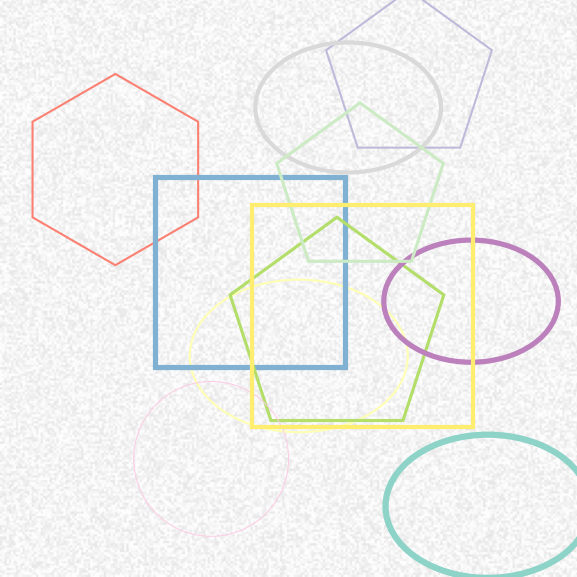[{"shape": "oval", "thickness": 3, "radius": 0.89, "center": [0.845, 0.122]}, {"shape": "oval", "thickness": 1, "radius": 0.94, "center": [0.517, 0.383]}, {"shape": "pentagon", "thickness": 1, "radius": 0.75, "center": [0.708, 0.866]}, {"shape": "hexagon", "thickness": 1, "radius": 0.83, "center": [0.2, 0.706]}, {"shape": "square", "thickness": 2.5, "radius": 0.82, "center": [0.433, 0.528]}, {"shape": "pentagon", "thickness": 1.5, "radius": 0.97, "center": [0.583, 0.428]}, {"shape": "circle", "thickness": 0.5, "radius": 0.67, "center": [0.366, 0.205]}, {"shape": "oval", "thickness": 2, "radius": 0.8, "center": [0.603, 0.813]}, {"shape": "oval", "thickness": 2.5, "radius": 0.76, "center": [0.816, 0.478]}, {"shape": "pentagon", "thickness": 1.5, "radius": 0.76, "center": [0.623, 0.669]}, {"shape": "square", "thickness": 2, "radius": 0.96, "center": [0.628, 0.452]}]